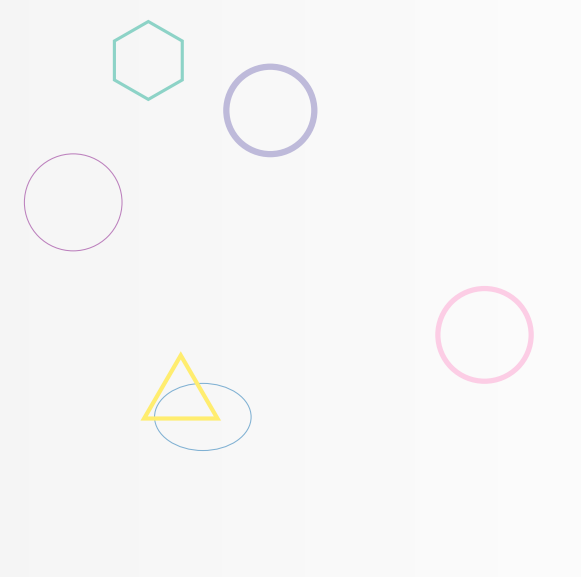[{"shape": "hexagon", "thickness": 1.5, "radius": 0.34, "center": [0.255, 0.894]}, {"shape": "circle", "thickness": 3, "radius": 0.38, "center": [0.465, 0.808]}, {"shape": "oval", "thickness": 0.5, "radius": 0.42, "center": [0.349, 0.277]}, {"shape": "circle", "thickness": 2.5, "radius": 0.4, "center": [0.834, 0.419]}, {"shape": "circle", "thickness": 0.5, "radius": 0.42, "center": [0.126, 0.649]}, {"shape": "triangle", "thickness": 2, "radius": 0.36, "center": [0.311, 0.311]}]